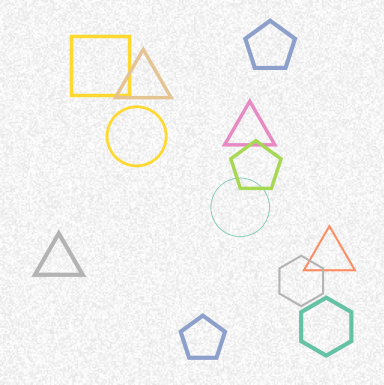[{"shape": "hexagon", "thickness": 3, "radius": 0.38, "center": [0.847, 0.152]}, {"shape": "circle", "thickness": 0.5, "radius": 0.38, "center": [0.624, 0.461]}, {"shape": "triangle", "thickness": 1.5, "radius": 0.38, "center": [0.856, 0.336]}, {"shape": "pentagon", "thickness": 3, "radius": 0.3, "center": [0.527, 0.12]}, {"shape": "pentagon", "thickness": 3, "radius": 0.34, "center": [0.702, 0.878]}, {"shape": "triangle", "thickness": 2.5, "radius": 0.38, "center": [0.649, 0.662]}, {"shape": "pentagon", "thickness": 2.5, "radius": 0.34, "center": [0.665, 0.566]}, {"shape": "square", "thickness": 2.5, "radius": 0.38, "center": [0.26, 0.83]}, {"shape": "circle", "thickness": 2, "radius": 0.38, "center": [0.355, 0.646]}, {"shape": "triangle", "thickness": 2.5, "radius": 0.42, "center": [0.372, 0.788]}, {"shape": "triangle", "thickness": 3, "radius": 0.36, "center": [0.153, 0.322]}, {"shape": "hexagon", "thickness": 1.5, "radius": 0.33, "center": [0.783, 0.27]}]